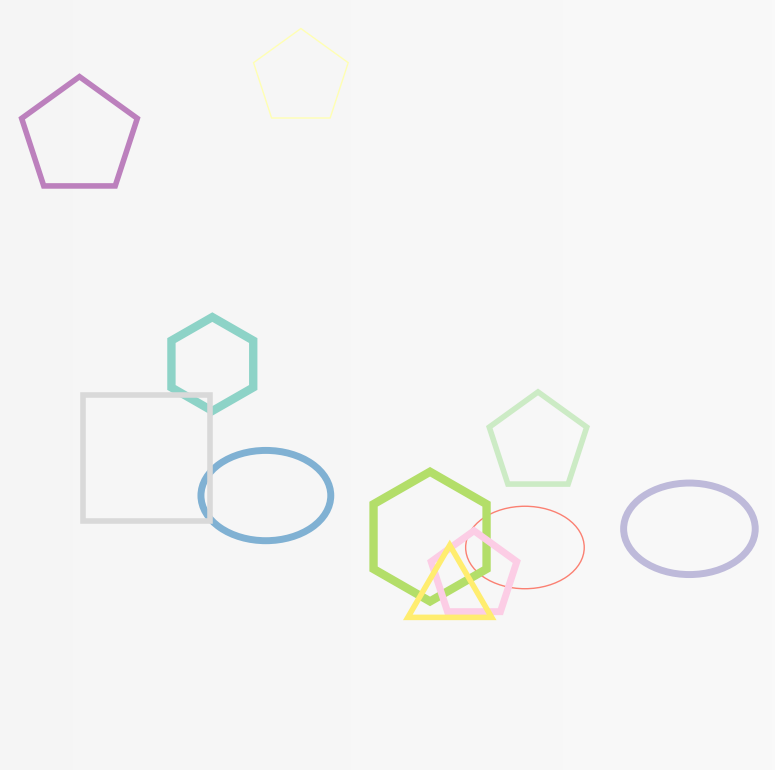[{"shape": "hexagon", "thickness": 3, "radius": 0.3, "center": [0.274, 0.527]}, {"shape": "pentagon", "thickness": 0.5, "radius": 0.32, "center": [0.388, 0.899]}, {"shape": "oval", "thickness": 2.5, "radius": 0.42, "center": [0.89, 0.313]}, {"shape": "oval", "thickness": 0.5, "radius": 0.38, "center": [0.677, 0.289]}, {"shape": "oval", "thickness": 2.5, "radius": 0.42, "center": [0.343, 0.356]}, {"shape": "hexagon", "thickness": 3, "radius": 0.42, "center": [0.555, 0.303]}, {"shape": "pentagon", "thickness": 2.5, "radius": 0.29, "center": [0.612, 0.253]}, {"shape": "square", "thickness": 2, "radius": 0.41, "center": [0.189, 0.405]}, {"shape": "pentagon", "thickness": 2, "radius": 0.39, "center": [0.103, 0.822]}, {"shape": "pentagon", "thickness": 2, "radius": 0.33, "center": [0.694, 0.425]}, {"shape": "triangle", "thickness": 2, "radius": 0.31, "center": [0.58, 0.229]}]